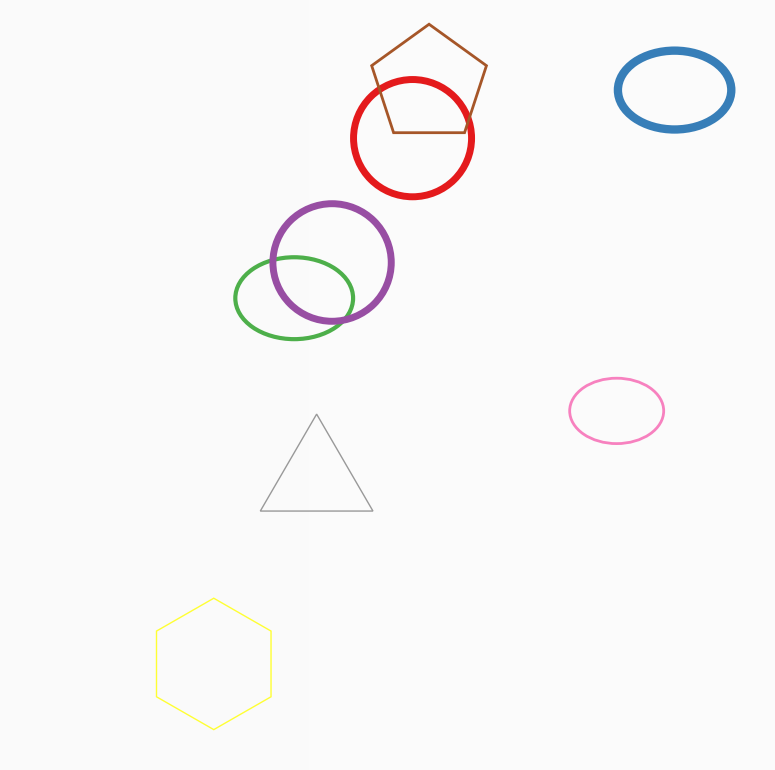[{"shape": "circle", "thickness": 2.5, "radius": 0.38, "center": [0.532, 0.821]}, {"shape": "oval", "thickness": 3, "radius": 0.37, "center": [0.87, 0.883]}, {"shape": "oval", "thickness": 1.5, "radius": 0.38, "center": [0.38, 0.613]}, {"shape": "circle", "thickness": 2.5, "radius": 0.38, "center": [0.428, 0.659]}, {"shape": "hexagon", "thickness": 0.5, "radius": 0.43, "center": [0.276, 0.138]}, {"shape": "pentagon", "thickness": 1, "radius": 0.39, "center": [0.554, 0.891]}, {"shape": "oval", "thickness": 1, "radius": 0.3, "center": [0.796, 0.466]}, {"shape": "triangle", "thickness": 0.5, "radius": 0.42, "center": [0.409, 0.378]}]